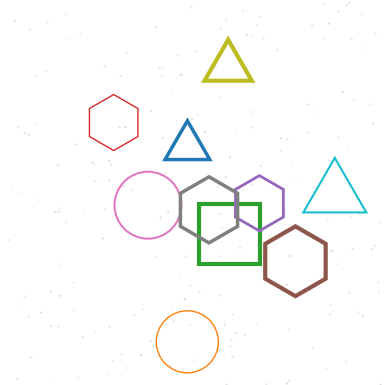[{"shape": "triangle", "thickness": 2.5, "radius": 0.34, "center": [0.487, 0.619]}, {"shape": "circle", "thickness": 1, "radius": 0.4, "center": [0.487, 0.112]}, {"shape": "square", "thickness": 3, "radius": 0.39, "center": [0.595, 0.392]}, {"shape": "hexagon", "thickness": 1, "radius": 0.36, "center": [0.295, 0.682]}, {"shape": "hexagon", "thickness": 2, "radius": 0.36, "center": [0.674, 0.472]}, {"shape": "hexagon", "thickness": 3, "radius": 0.45, "center": [0.767, 0.321]}, {"shape": "circle", "thickness": 1.5, "radius": 0.43, "center": [0.384, 0.467]}, {"shape": "hexagon", "thickness": 2.5, "radius": 0.43, "center": [0.543, 0.455]}, {"shape": "triangle", "thickness": 3, "radius": 0.35, "center": [0.593, 0.826]}, {"shape": "triangle", "thickness": 1.5, "radius": 0.47, "center": [0.87, 0.495]}]